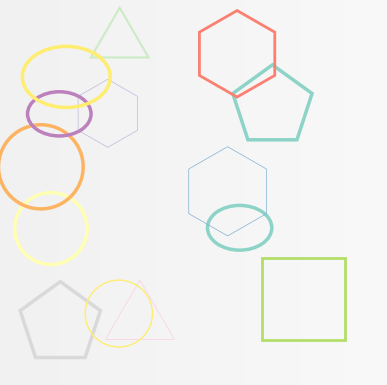[{"shape": "oval", "thickness": 2.5, "radius": 0.41, "center": [0.618, 0.408]}, {"shape": "pentagon", "thickness": 2.5, "radius": 0.54, "center": [0.703, 0.724]}, {"shape": "circle", "thickness": 2.5, "radius": 0.47, "center": [0.131, 0.406]}, {"shape": "hexagon", "thickness": 0.5, "radius": 0.44, "center": [0.278, 0.706]}, {"shape": "hexagon", "thickness": 2, "radius": 0.56, "center": [0.612, 0.86]}, {"shape": "hexagon", "thickness": 0.5, "radius": 0.58, "center": [0.587, 0.503]}, {"shape": "circle", "thickness": 2.5, "radius": 0.55, "center": [0.105, 0.567]}, {"shape": "square", "thickness": 2, "radius": 0.54, "center": [0.783, 0.223]}, {"shape": "triangle", "thickness": 0.5, "radius": 0.51, "center": [0.361, 0.17]}, {"shape": "pentagon", "thickness": 2.5, "radius": 0.54, "center": [0.156, 0.16]}, {"shape": "oval", "thickness": 2.5, "radius": 0.41, "center": [0.153, 0.704]}, {"shape": "triangle", "thickness": 1.5, "radius": 0.43, "center": [0.309, 0.894]}, {"shape": "circle", "thickness": 1, "radius": 0.43, "center": [0.307, 0.186]}, {"shape": "oval", "thickness": 2.5, "radius": 0.57, "center": [0.171, 0.8]}]